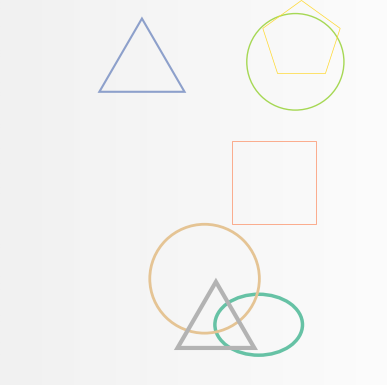[{"shape": "oval", "thickness": 2.5, "radius": 0.57, "center": [0.668, 0.157]}, {"shape": "square", "thickness": 0.5, "radius": 0.54, "center": [0.707, 0.525]}, {"shape": "triangle", "thickness": 1.5, "radius": 0.63, "center": [0.366, 0.825]}, {"shape": "circle", "thickness": 1, "radius": 0.63, "center": [0.762, 0.839]}, {"shape": "pentagon", "thickness": 0.5, "radius": 0.52, "center": [0.778, 0.894]}, {"shape": "circle", "thickness": 2, "radius": 0.71, "center": [0.528, 0.276]}, {"shape": "triangle", "thickness": 3, "radius": 0.57, "center": [0.557, 0.153]}]